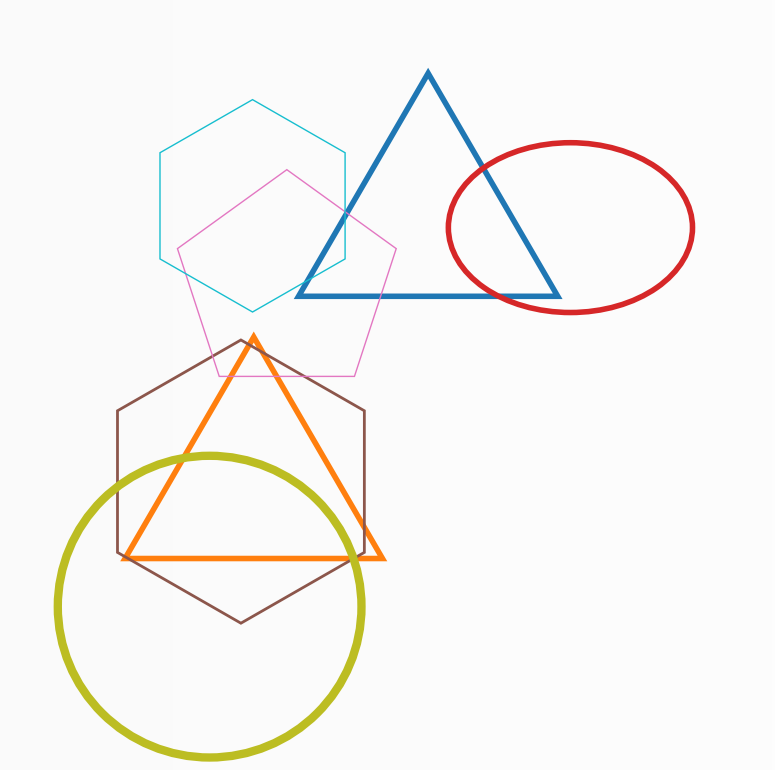[{"shape": "triangle", "thickness": 2, "radius": 0.97, "center": [0.552, 0.712]}, {"shape": "triangle", "thickness": 2, "radius": 0.96, "center": [0.327, 0.371]}, {"shape": "oval", "thickness": 2, "radius": 0.79, "center": [0.736, 0.704]}, {"shape": "hexagon", "thickness": 1, "radius": 0.92, "center": [0.311, 0.375]}, {"shape": "pentagon", "thickness": 0.5, "radius": 0.74, "center": [0.37, 0.631]}, {"shape": "circle", "thickness": 3, "radius": 0.98, "center": [0.271, 0.212]}, {"shape": "hexagon", "thickness": 0.5, "radius": 0.69, "center": [0.326, 0.733]}]